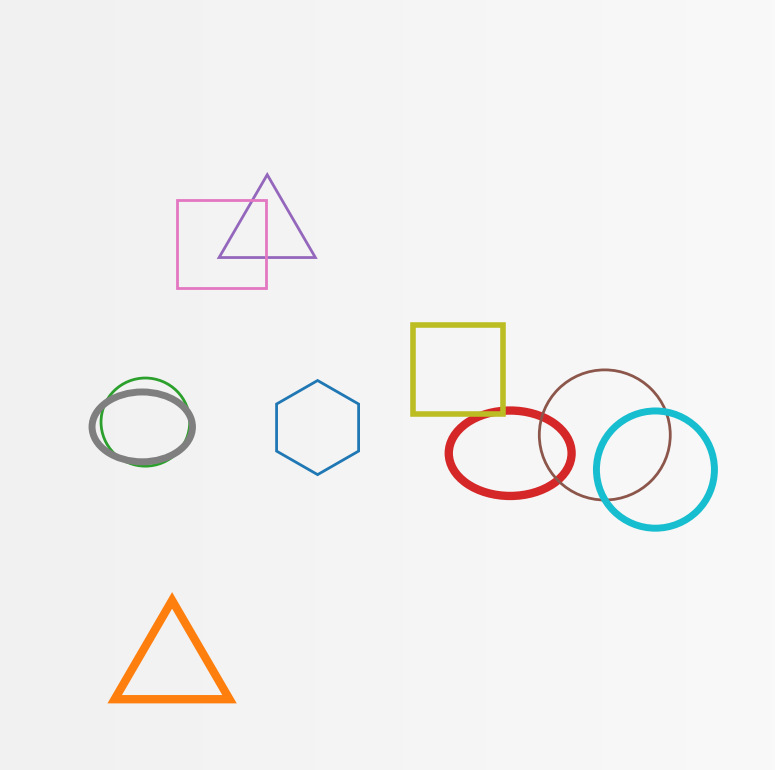[{"shape": "hexagon", "thickness": 1, "radius": 0.31, "center": [0.41, 0.445]}, {"shape": "triangle", "thickness": 3, "radius": 0.43, "center": [0.222, 0.135]}, {"shape": "circle", "thickness": 1, "radius": 0.29, "center": [0.188, 0.452]}, {"shape": "oval", "thickness": 3, "radius": 0.4, "center": [0.658, 0.411]}, {"shape": "triangle", "thickness": 1, "radius": 0.36, "center": [0.345, 0.701]}, {"shape": "circle", "thickness": 1, "radius": 0.42, "center": [0.78, 0.435]}, {"shape": "square", "thickness": 1, "radius": 0.29, "center": [0.286, 0.683]}, {"shape": "oval", "thickness": 2.5, "radius": 0.32, "center": [0.184, 0.446]}, {"shape": "square", "thickness": 2, "radius": 0.29, "center": [0.591, 0.52]}, {"shape": "circle", "thickness": 2.5, "radius": 0.38, "center": [0.846, 0.39]}]